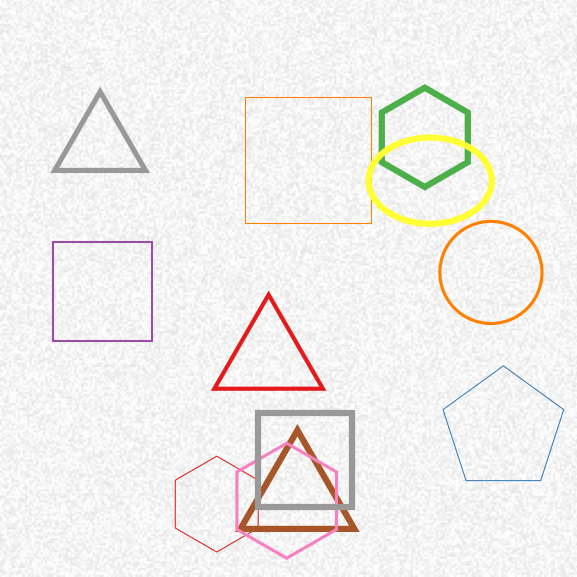[{"shape": "hexagon", "thickness": 0.5, "radius": 0.41, "center": [0.375, 0.126]}, {"shape": "triangle", "thickness": 2, "radius": 0.54, "center": [0.465, 0.38]}, {"shape": "pentagon", "thickness": 0.5, "radius": 0.55, "center": [0.872, 0.256]}, {"shape": "hexagon", "thickness": 3, "radius": 0.43, "center": [0.736, 0.761]}, {"shape": "square", "thickness": 1, "radius": 0.43, "center": [0.178, 0.495]}, {"shape": "square", "thickness": 0.5, "radius": 0.55, "center": [0.533, 0.722]}, {"shape": "circle", "thickness": 1.5, "radius": 0.44, "center": [0.85, 0.527]}, {"shape": "oval", "thickness": 3, "radius": 0.53, "center": [0.745, 0.686]}, {"shape": "triangle", "thickness": 3, "radius": 0.57, "center": [0.515, 0.14]}, {"shape": "hexagon", "thickness": 1.5, "radius": 0.5, "center": [0.496, 0.132]}, {"shape": "square", "thickness": 3, "radius": 0.41, "center": [0.528, 0.202]}, {"shape": "triangle", "thickness": 2.5, "radius": 0.45, "center": [0.173, 0.749]}]